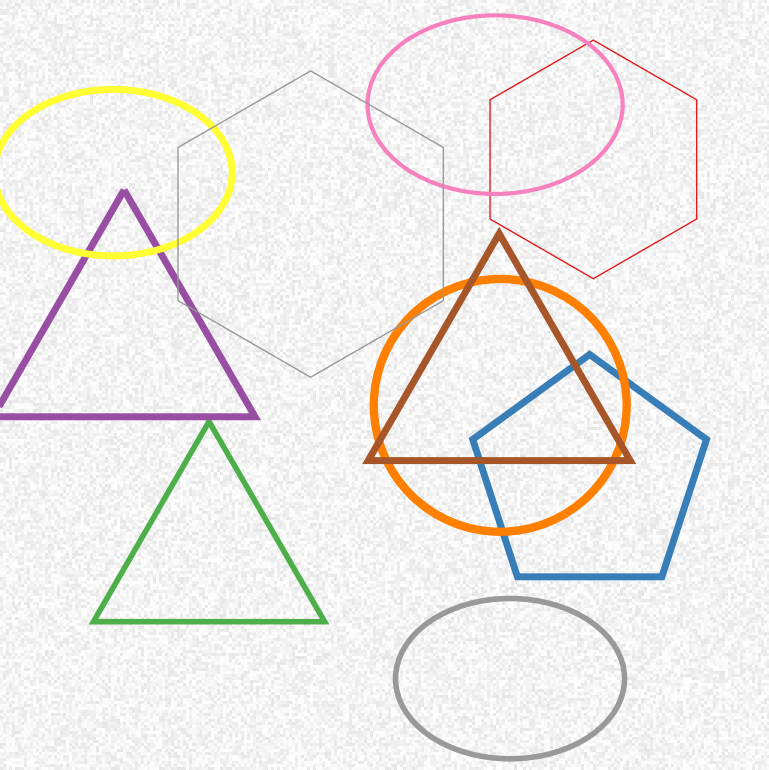[{"shape": "hexagon", "thickness": 0.5, "radius": 0.77, "center": [0.771, 0.793]}, {"shape": "pentagon", "thickness": 2.5, "radius": 0.8, "center": [0.766, 0.38]}, {"shape": "triangle", "thickness": 2, "radius": 0.87, "center": [0.271, 0.279]}, {"shape": "triangle", "thickness": 2.5, "radius": 0.98, "center": [0.161, 0.557]}, {"shape": "circle", "thickness": 3, "radius": 0.82, "center": [0.65, 0.474]}, {"shape": "oval", "thickness": 2.5, "radius": 0.77, "center": [0.147, 0.776]}, {"shape": "triangle", "thickness": 2.5, "radius": 0.98, "center": [0.648, 0.5]}, {"shape": "oval", "thickness": 1.5, "radius": 0.83, "center": [0.643, 0.864]}, {"shape": "oval", "thickness": 2, "radius": 0.74, "center": [0.662, 0.119]}, {"shape": "hexagon", "thickness": 0.5, "radius": 0.99, "center": [0.403, 0.709]}]